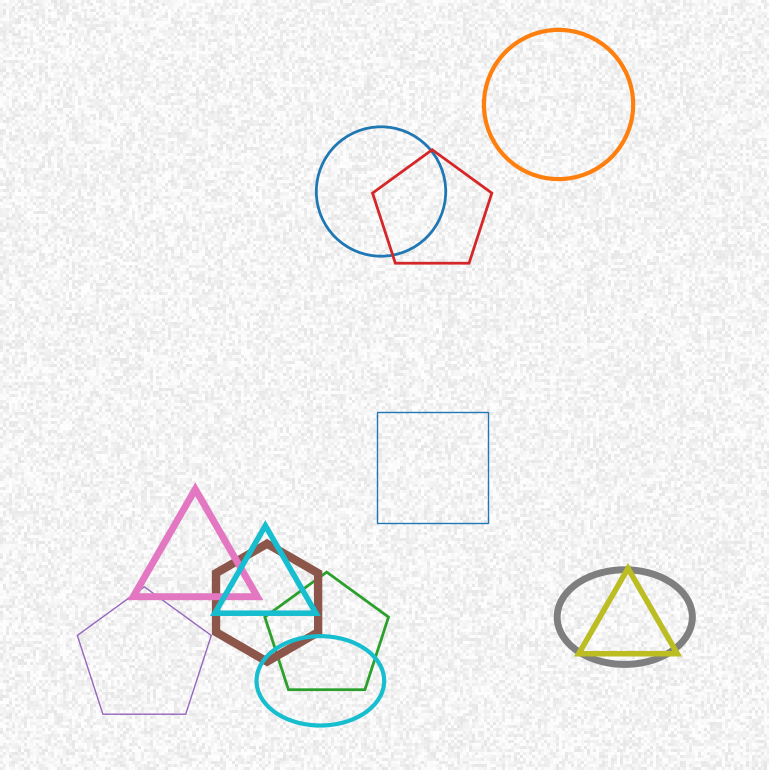[{"shape": "square", "thickness": 0.5, "radius": 0.36, "center": [0.562, 0.393]}, {"shape": "circle", "thickness": 1, "radius": 0.42, "center": [0.495, 0.751]}, {"shape": "circle", "thickness": 1.5, "radius": 0.48, "center": [0.725, 0.864]}, {"shape": "pentagon", "thickness": 1, "radius": 0.42, "center": [0.424, 0.173]}, {"shape": "pentagon", "thickness": 1, "radius": 0.41, "center": [0.561, 0.724]}, {"shape": "pentagon", "thickness": 0.5, "radius": 0.46, "center": [0.187, 0.146]}, {"shape": "hexagon", "thickness": 3, "radius": 0.38, "center": [0.347, 0.217]}, {"shape": "triangle", "thickness": 2.5, "radius": 0.47, "center": [0.254, 0.272]}, {"shape": "oval", "thickness": 2.5, "radius": 0.44, "center": [0.811, 0.199]}, {"shape": "triangle", "thickness": 2, "radius": 0.37, "center": [0.816, 0.188]}, {"shape": "oval", "thickness": 1.5, "radius": 0.41, "center": [0.416, 0.116]}, {"shape": "triangle", "thickness": 2, "radius": 0.38, "center": [0.345, 0.242]}]